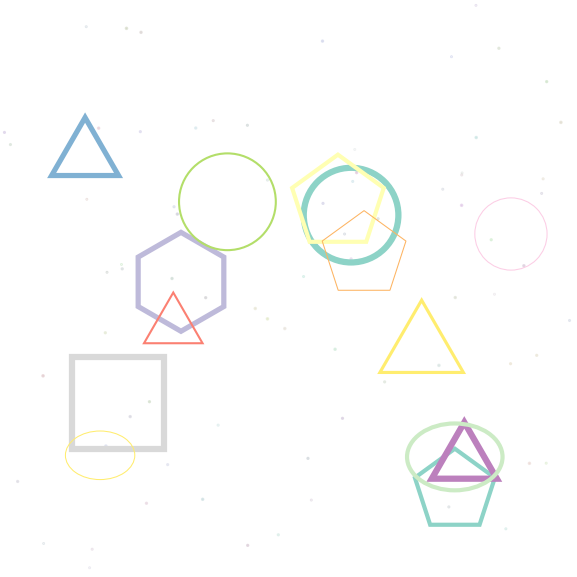[{"shape": "pentagon", "thickness": 2, "radius": 0.36, "center": [0.788, 0.149]}, {"shape": "circle", "thickness": 3, "radius": 0.41, "center": [0.608, 0.627]}, {"shape": "pentagon", "thickness": 2, "radius": 0.42, "center": [0.585, 0.648]}, {"shape": "hexagon", "thickness": 2.5, "radius": 0.43, "center": [0.313, 0.511]}, {"shape": "triangle", "thickness": 1, "radius": 0.29, "center": [0.3, 0.434]}, {"shape": "triangle", "thickness": 2.5, "radius": 0.33, "center": [0.147, 0.729]}, {"shape": "pentagon", "thickness": 0.5, "radius": 0.38, "center": [0.63, 0.558]}, {"shape": "circle", "thickness": 1, "radius": 0.42, "center": [0.394, 0.65]}, {"shape": "circle", "thickness": 0.5, "radius": 0.31, "center": [0.885, 0.594]}, {"shape": "square", "thickness": 3, "radius": 0.4, "center": [0.204, 0.301]}, {"shape": "triangle", "thickness": 3, "radius": 0.33, "center": [0.804, 0.203]}, {"shape": "oval", "thickness": 2, "radius": 0.41, "center": [0.788, 0.208]}, {"shape": "oval", "thickness": 0.5, "radius": 0.3, "center": [0.173, 0.211]}, {"shape": "triangle", "thickness": 1.5, "radius": 0.42, "center": [0.73, 0.396]}]